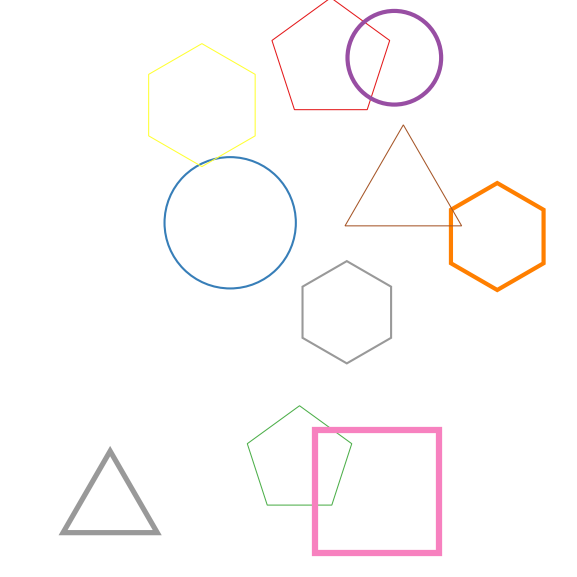[{"shape": "pentagon", "thickness": 0.5, "radius": 0.54, "center": [0.573, 0.896]}, {"shape": "circle", "thickness": 1, "radius": 0.57, "center": [0.399, 0.613]}, {"shape": "pentagon", "thickness": 0.5, "radius": 0.48, "center": [0.519, 0.201]}, {"shape": "circle", "thickness": 2, "radius": 0.41, "center": [0.683, 0.899]}, {"shape": "hexagon", "thickness": 2, "radius": 0.46, "center": [0.861, 0.59]}, {"shape": "hexagon", "thickness": 0.5, "radius": 0.53, "center": [0.35, 0.817]}, {"shape": "triangle", "thickness": 0.5, "radius": 0.58, "center": [0.698, 0.666]}, {"shape": "square", "thickness": 3, "radius": 0.53, "center": [0.653, 0.148]}, {"shape": "hexagon", "thickness": 1, "radius": 0.44, "center": [0.601, 0.458]}, {"shape": "triangle", "thickness": 2.5, "radius": 0.47, "center": [0.191, 0.124]}]